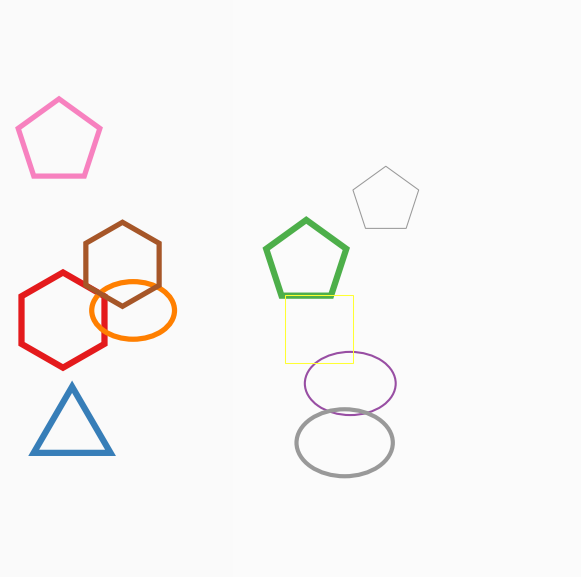[{"shape": "hexagon", "thickness": 3, "radius": 0.41, "center": [0.108, 0.445]}, {"shape": "triangle", "thickness": 3, "radius": 0.38, "center": [0.124, 0.253]}, {"shape": "pentagon", "thickness": 3, "radius": 0.36, "center": [0.527, 0.546]}, {"shape": "oval", "thickness": 1, "radius": 0.39, "center": [0.603, 0.335]}, {"shape": "oval", "thickness": 2.5, "radius": 0.36, "center": [0.229, 0.462]}, {"shape": "square", "thickness": 0.5, "radius": 0.29, "center": [0.55, 0.429]}, {"shape": "hexagon", "thickness": 2.5, "radius": 0.36, "center": [0.211, 0.541]}, {"shape": "pentagon", "thickness": 2.5, "radius": 0.37, "center": [0.102, 0.754]}, {"shape": "oval", "thickness": 2, "radius": 0.41, "center": [0.593, 0.232]}, {"shape": "pentagon", "thickness": 0.5, "radius": 0.3, "center": [0.664, 0.652]}]